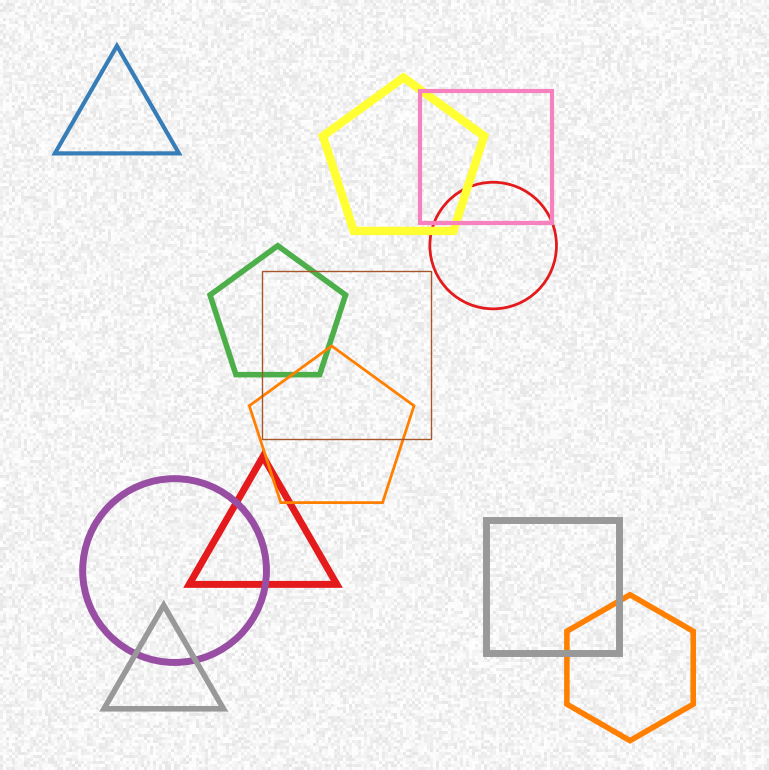[{"shape": "triangle", "thickness": 2.5, "radius": 0.55, "center": [0.342, 0.296]}, {"shape": "circle", "thickness": 1, "radius": 0.41, "center": [0.64, 0.681]}, {"shape": "triangle", "thickness": 1.5, "radius": 0.47, "center": [0.152, 0.847]}, {"shape": "pentagon", "thickness": 2, "radius": 0.46, "center": [0.361, 0.588]}, {"shape": "circle", "thickness": 2.5, "radius": 0.6, "center": [0.227, 0.259]}, {"shape": "hexagon", "thickness": 2, "radius": 0.47, "center": [0.818, 0.133]}, {"shape": "pentagon", "thickness": 1, "radius": 0.56, "center": [0.431, 0.438]}, {"shape": "pentagon", "thickness": 3, "radius": 0.55, "center": [0.524, 0.789]}, {"shape": "square", "thickness": 0.5, "radius": 0.55, "center": [0.45, 0.538]}, {"shape": "square", "thickness": 1.5, "radius": 0.43, "center": [0.631, 0.796]}, {"shape": "triangle", "thickness": 2, "radius": 0.45, "center": [0.213, 0.124]}, {"shape": "square", "thickness": 2.5, "radius": 0.43, "center": [0.718, 0.238]}]